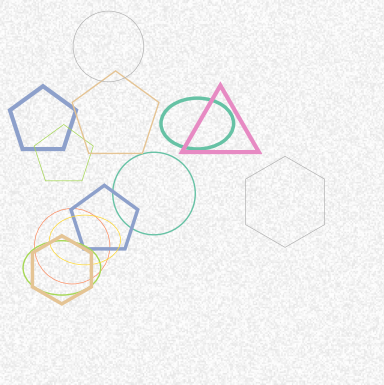[{"shape": "circle", "thickness": 1, "radius": 0.54, "center": [0.4, 0.497]}, {"shape": "oval", "thickness": 2.5, "radius": 0.47, "center": [0.512, 0.679]}, {"shape": "circle", "thickness": 0.5, "radius": 0.49, "center": [0.187, 0.36]}, {"shape": "pentagon", "thickness": 2.5, "radius": 0.46, "center": [0.271, 0.427]}, {"shape": "pentagon", "thickness": 3, "radius": 0.45, "center": [0.112, 0.686]}, {"shape": "triangle", "thickness": 3, "radius": 0.58, "center": [0.572, 0.663]}, {"shape": "pentagon", "thickness": 0.5, "radius": 0.4, "center": [0.165, 0.596]}, {"shape": "oval", "thickness": 1, "radius": 0.5, "center": [0.161, 0.304]}, {"shape": "oval", "thickness": 0.5, "radius": 0.46, "center": [0.221, 0.377]}, {"shape": "hexagon", "thickness": 2.5, "radius": 0.44, "center": [0.161, 0.299]}, {"shape": "pentagon", "thickness": 1, "radius": 0.59, "center": [0.3, 0.697]}, {"shape": "circle", "thickness": 0.5, "radius": 0.46, "center": [0.282, 0.879]}, {"shape": "hexagon", "thickness": 0.5, "radius": 0.59, "center": [0.74, 0.476]}]